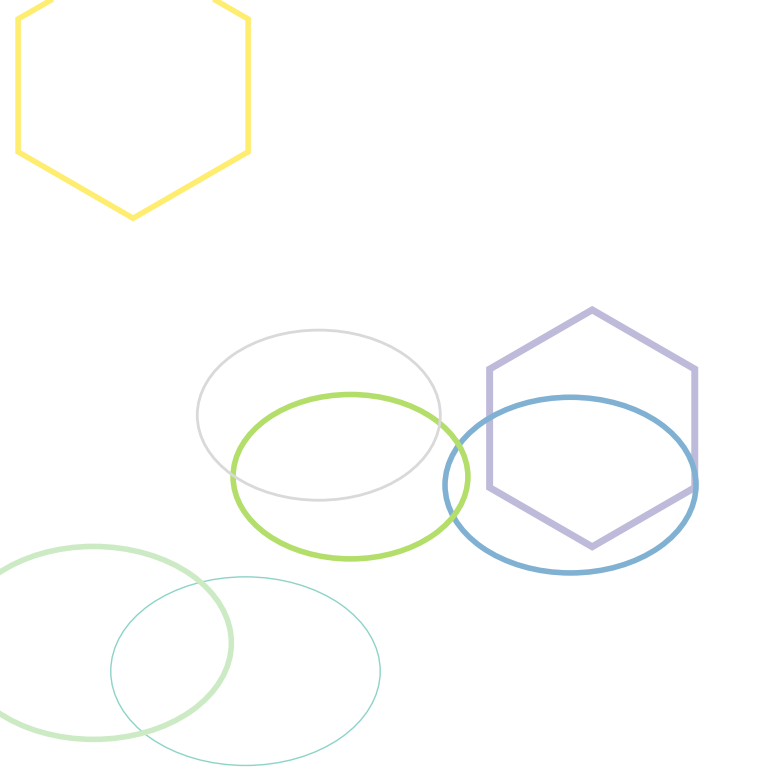[{"shape": "oval", "thickness": 0.5, "radius": 0.87, "center": [0.319, 0.128]}, {"shape": "hexagon", "thickness": 2.5, "radius": 0.77, "center": [0.769, 0.444]}, {"shape": "oval", "thickness": 2, "radius": 0.81, "center": [0.741, 0.37]}, {"shape": "oval", "thickness": 2, "radius": 0.76, "center": [0.455, 0.381]}, {"shape": "oval", "thickness": 1, "radius": 0.79, "center": [0.414, 0.461]}, {"shape": "oval", "thickness": 2, "radius": 0.89, "center": [0.121, 0.165]}, {"shape": "hexagon", "thickness": 2, "radius": 0.86, "center": [0.173, 0.889]}]